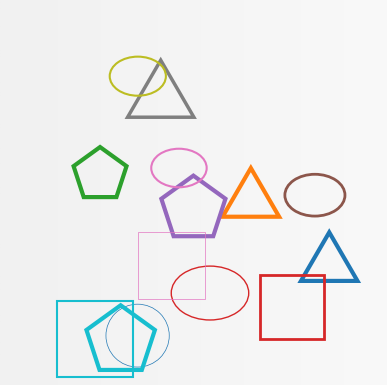[{"shape": "triangle", "thickness": 3, "radius": 0.42, "center": [0.85, 0.312]}, {"shape": "circle", "thickness": 0.5, "radius": 0.41, "center": [0.355, 0.128]}, {"shape": "triangle", "thickness": 3, "radius": 0.42, "center": [0.647, 0.479]}, {"shape": "pentagon", "thickness": 3, "radius": 0.36, "center": [0.258, 0.546]}, {"shape": "square", "thickness": 2, "radius": 0.41, "center": [0.754, 0.203]}, {"shape": "oval", "thickness": 1, "radius": 0.5, "center": [0.542, 0.239]}, {"shape": "pentagon", "thickness": 3, "radius": 0.43, "center": [0.499, 0.457]}, {"shape": "oval", "thickness": 2, "radius": 0.39, "center": [0.813, 0.493]}, {"shape": "square", "thickness": 0.5, "radius": 0.43, "center": [0.442, 0.311]}, {"shape": "oval", "thickness": 1.5, "radius": 0.36, "center": [0.462, 0.564]}, {"shape": "triangle", "thickness": 2.5, "radius": 0.49, "center": [0.415, 0.745]}, {"shape": "oval", "thickness": 1.5, "radius": 0.36, "center": [0.356, 0.802]}, {"shape": "square", "thickness": 1.5, "radius": 0.49, "center": [0.246, 0.119]}, {"shape": "pentagon", "thickness": 3, "radius": 0.46, "center": [0.311, 0.114]}]